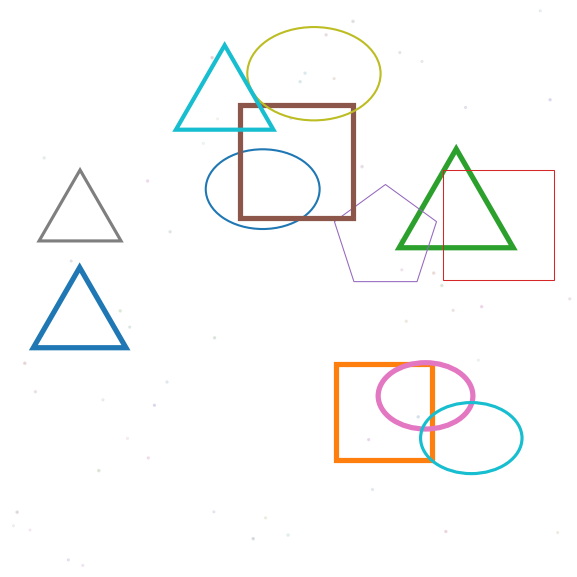[{"shape": "triangle", "thickness": 2.5, "radius": 0.46, "center": [0.138, 0.443]}, {"shape": "oval", "thickness": 1, "radius": 0.49, "center": [0.455, 0.672]}, {"shape": "square", "thickness": 2.5, "radius": 0.42, "center": [0.664, 0.286]}, {"shape": "triangle", "thickness": 2.5, "radius": 0.57, "center": [0.79, 0.627]}, {"shape": "square", "thickness": 0.5, "radius": 0.48, "center": [0.863, 0.609]}, {"shape": "pentagon", "thickness": 0.5, "radius": 0.46, "center": [0.667, 0.587]}, {"shape": "square", "thickness": 2.5, "radius": 0.49, "center": [0.514, 0.72]}, {"shape": "oval", "thickness": 2.5, "radius": 0.41, "center": [0.737, 0.314]}, {"shape": "triangle", "thickness": 1.5, "radius": 0.41, "center": [0.139, 0.623]}, {"shape": "oval", "thickness": 1, "radius": 0.58, "center": [0.544, 0.871]}, {"shape": "triangle", "thickness": 2, "radius": 0.49, "center": [0.389, 0.823]}, {"shape": "oval", "thickness": 1.5, "radius": 0.44, "center": [0.816, 0.241]}]